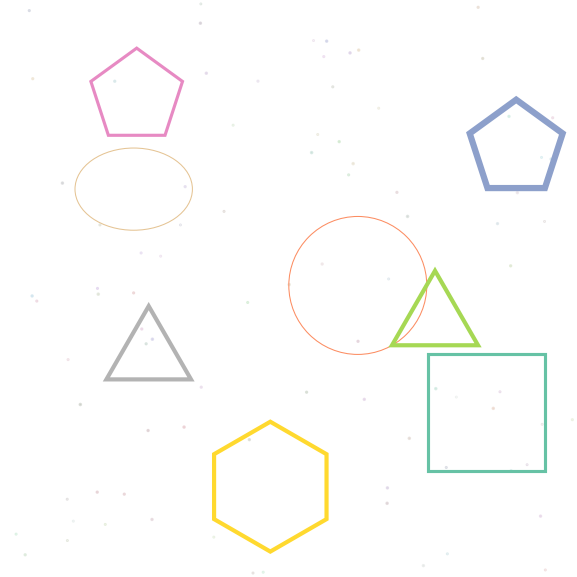[{"shape": "square", "thickness": 1.5, "radius": 0.51, "center": [0.843, 0.285]}, {"shape": "circle", "thickness": 0.5, "radius": 0.6, "center": [0.62, 0.505]}, {"shape": "pentagon", "thickness": 3, "radius": 0.42, "center": [0.894, 0.742]}, {"shape": "pentagon", "thickness": 1.5, "radius": 0.42, "center": [0.237, 0.832]}, {"shape": "triangle", "thickness": 2, "radius": 0.43, "center": [0.753, 0.444]}, {"shape": "hexagon", "thickness": 2, "radius": 0.56, "center": [0.468, 0.156]}, {"shape": "oval", "thickness": 0.5, "radius": 0.51, "center": [0.232, 0.672]}, {"shape": "triangle", "thickness": 2, "radius": 0.42, "center": [0.257, 0.384]}]